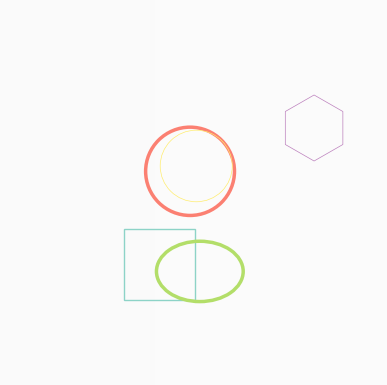[{"shape": "square", "thickness": 1, "radius": 0.46, "center": [0.411, 0.314]}, {"shape": "circle", "thickness": 2.5, "radius": 0.57, "center": [0.49, 0.555]}, {"shape": "oval", "thickness": 2.5, "radius": 0.56, "center": [0.516, 0.295]}, {"shape": "hexagon", "thickness": 0.5, "radius": 0.43, "center": [0.811, 0.668]}, {"shape": "circle", "thickness": 0.5, "radius": 0.46, "center": [0.506, 0.569]}]